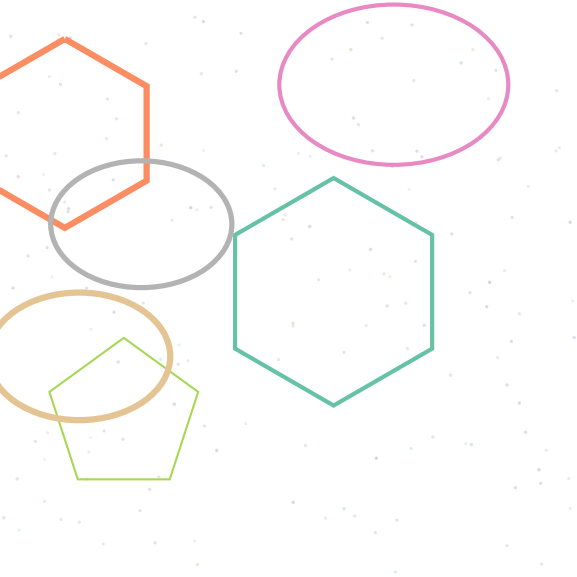[{"shape": "hexagon", "thickness": 2, "radius": 0.98, "center": [0.578, 0.494]}, {"shape": "hexagon", "thickness": 3, "radius": 0.82, "center": [0.112, 0.768]}, {"shape": "oval", "thickness": 2, "radius": 0.99, "center": [0.682, 0.852]}, {"shape": "pentagon", "thickness": 1, "radius": 0.68, "center": [0.214, 0.279]}, {"shape": "oval", "thickness": 3, "radius": 0.79, "center": [0.137, 0.382]}, {"shape": "oval", "thickness": 2.5, "radius": 0.78, "center": [0.245, 0.611]}]